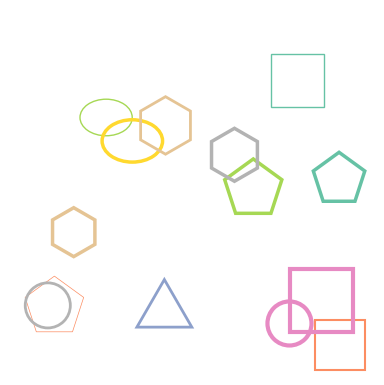[{"shape": "pentagon", "thickness": 2.5, "radius": 0.35, "center": [0.881, 0.534]}, {"shape": "square", "thickness": 1, "radius": 0.35, "center": [0.773, 0.791]}, {"shape": "square", "thickness": 1.5, "radius": 0.32, "center": [0.883, 0.104]}, {"shape": "pentagon", "thickness": 0.5, "radius": 0.4, "center": [0.141, 0.203]}, {"shape": "triangle", "thickness": 2, "radius": 0.41, "center": [0.427, 0.191]}, {"shape": "square", "thickness": 3, "radius": 0.41, "center": [0.834, 0.219]}, {"shape": "circle", "thickness": 3, "radius": 0.29, "center": [0.752, 0.16]}, {"shape": "pentagon", "thickness": 2.5, "radius": 0.39, "center": [0.658, 0.509]}, {"shape": "oval", "thickness": 1, "radius": 0.34, "center": [0.276, 0.695]}, {"shape": "oval", "thickness": 2.5, "radius": 0.39, "center": [0.344, 0.634]}, {"shape": "hexagon", "thickness": 2, "radius": 0.37, "center": [0.43, 0.674]}, {"shape": "hexagon", "thickness": 2.5, "radius": 0.32, "center": [0.191, 0.397]}, {"shape": "hexagon", "thickness": 2.5, "radius": 0.34, "center": [0.609, 0.598]}, {"shape": "circle", "thickness": 2, "radius": 0.29, "center": [0.124, 0.207]}]